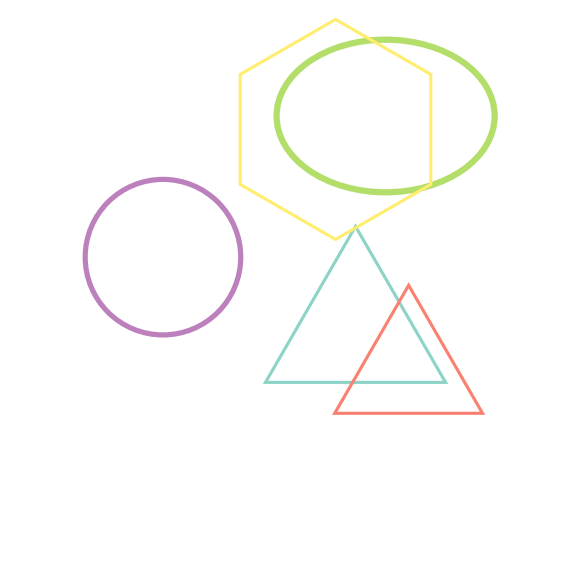[{"shape": "triangle", "thickness": 1.5, "radius": 0.9, "center": [0.616, 0.427]}, {"shape": "triangle", "thickness": 1.5, "radius": 0.74, "center": [0.708, 0.357]}, {"shape": "oval", "thickness": 3, "radius": 0.94, "center": [0.668, 0.798]}, {"shape": "circle", "thickness": 2.5, "radius": 0.67, "center": [0.282, 0.554]}, {"shape": "hexagon", "thickness": 1.5, "radius": 0.95, "center": [0.581, 0.775]}]